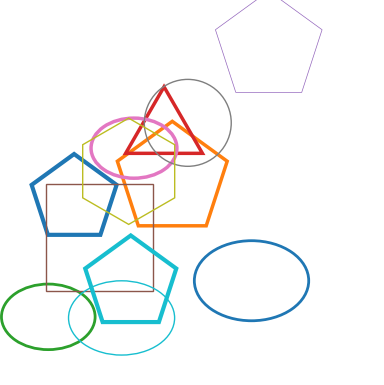[{"shape": "oval", "thickness": 2, "radius": 0.74, "center": [0.653, 0.271]}, {"shape": "pentagon", "thickness": 3, "radius": 0.58, "center": [0.193, 0.484]}, {"shape": "pentagon", "thickness": 2.5, "radius": 0.75, "center": [0.447, 0.535]}, {"shape": "oval", "thickness": 2, "radius": 0.61, "center": [0.125, 0.177]}, {"shape": "triangle", "thickness": 2.5, "radius": 0.58, "center": [0.426, 0.659]}, {"shape": "pentagon", "thickness": 0.5, "radius": 0.73, "center": [0.698, 0.878]}, {"shape": "square", "thickness": 1, "radius": 0.69, "center": [0.258, 0.384]}, {"shape": "oval", "thickness": 2.5, "radius": 0.56, "center": [0.348, 0.615]}, {"shape": "circle", "thickness": 1, "radius": 0.56, "center": [0.488, 0.681]}, {"shape": "hexagon", "thickness": 1, "radius": 0.69, "center": [0.334, 0.555]}, {"shape": "pentagon", "thickness": 3, "radius": 0.62, "center": [0.34, 0.264]}, {"shape": "oval", "thickness": 1, "radius": 0.69, "center": [0.316, 0.174]}]